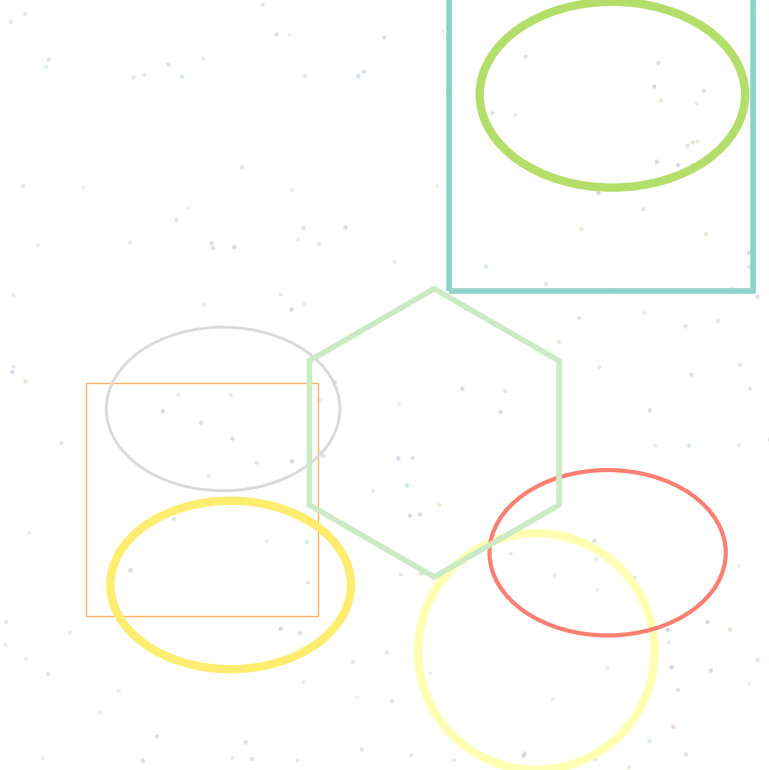[{"shape": "square", "thickness": 2, "radius": 0.99, "center": [0.78, 0.82]}, {"shape": "circle", "thickness": 3, "radius": 0.77, "center": [0.697, 0.154]}, {"shape": "oval", "thickness": 1.5, "radius": 0.77, "center": [0.789, 0.282]}, {"shape": "square", "thickness": 0.5, "radius": 0.75, "center": [0.263, 0.351]}, {"shape": "oval", "thickness": 3, "radius": 0.86, "center": [0.795, 0.877]}, {"shape": "oval", "thickness": 1, "radius": 0.76, "center": [0.29, 0.469]}, {"shape": "hexagon", "thickness": 2, "radius": 0.94, "center": [0.564, 0.438]}, {"shape": "oval", "thickness": 3, "radius": 0.78, "center": [0.299, 0.24]}]